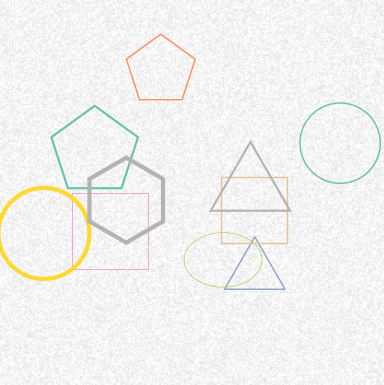[{"shape": "pentagon", "thickness": 1.5, "radius": 0.59, "center": [0.246, 0.607]}, {"shape": "circle", "thickness": 1, "radius": 0.52, "center": [0.883, 0.628]}, {"shape": "pentagon", "thickness": 1, "radius": 0.47, "center": [0.418, 0.817]}, {"shape": "triangle", "thickness": 1, "radius": 0.45, "center": [0.662, 0.294]}, {"shape": "square", "thickness": 0.5, "radius": 0.49, "center": [0.286, 0.399]}, {"shape": "oval", "thickness": 0.5, "radius": 0.51, "center": [0.579, 0.325]}, {"shape": "circle", "thickness": 3, "radius": 0.59, "center": [0.114, 0.394]}, {"shape": "square", "thickness": 1, "radius": 0.43, "center": [0.659, 0.454]}, {"shape": "triangle", "thickness": 1.5, "radius": 0.6, "center": [0.65, 0.512]}, {"shape": "hexagon", "thickness": 3, "radius": 0.55, "center": [0.328, 0.48]}]